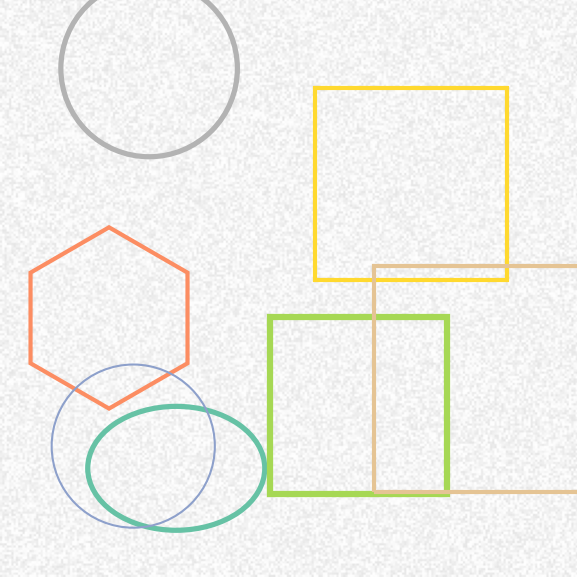[{"shape": "oval", "thickness": 2.5, "radius": 0.77, "center": [0.305, 0.188]}, {"shape": "hexagon", "thickness": 2, "radius": 0.78, "center": [0.189, 0.449]}, {"shape": "circle", "thickness": 1, "radius": 0.71, "center": [0.231, 0.227]}, {"shape": "square", "thickness": 3, "radius": 0.76, "center": [0.621, 0.297]}, {"shape": "square", "thickness": 2, "radius": 0.83, "center": [0.712, 0.68]}, {"shape": "square", "thickness": 2, "radius": 0.98, "center": [0.845, 0.343]}, {"shape": "circle", "thickness": 2.5, "radius": 0.76, "center": [0.258, 0.881]}]